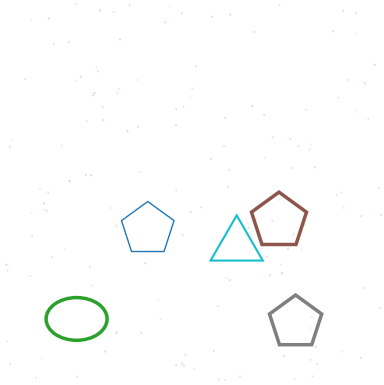[{"shape": "pentagon", "thickness": 1, "radius": 0.36, "center": [0.384, 0.405]}, {"shape": "oval", "thickness": 2.5, "radius": 0.4, "center": [0.199, 0.172]}, {"shape": "pentagon", "thickness": 2.5, "radius": 0.38, "center": [0.725, 0.426]}, {"shape": "pentagon", "thickness": 2.5, "radius": 0.36, "center": [0.768, 0.162]}, {"shape": "triangle", "thickness": 1.5, "radius": 0.39, "center": [0.615, 0.362]}]